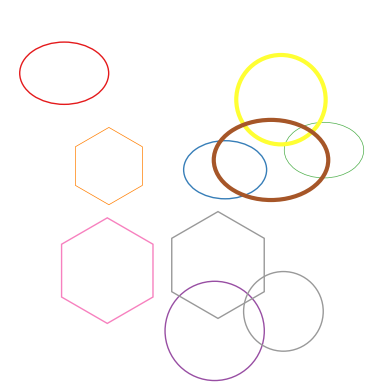[{"shape": "oval", "thickness": 1, "radius": 0.58, "center": [0.167, 0.81]}, {"shape": "oval", "thickness": 1, "radius": 0.54, "center": [0.585, 0.559]}, {"shape": "oval", "thickness": 0.5, "radius": 0.52, "center": [0.842, 0.61]}, {"shape": "circle", "thickness": 1, "radius": 0.64, "center": [0.558, 0.14]}, {"shape": "hexagon", "thickness": 0.5, "radius": 0.5, "center": [0.283, 0.569]}, {"shape": "circle", "thickness": 3, "radius": 0.58, "center": [0.73, 0.741]}, {"shape": "oval", "thickness": 3, "radius": 0.74, "center": [0.704, 0.585]}, {"shape": "hexagon", "thickness": 1, "radius": 0.69, "center": [0.279, 0.297]}, {"shape": "hexagon", "thickness": 1, "radius": 0.69, "center": [0.566, 0.312]}, {"shape": "circle", "thickness": 1, "radius": 0.52, "center": [0.736, 0.191]}]